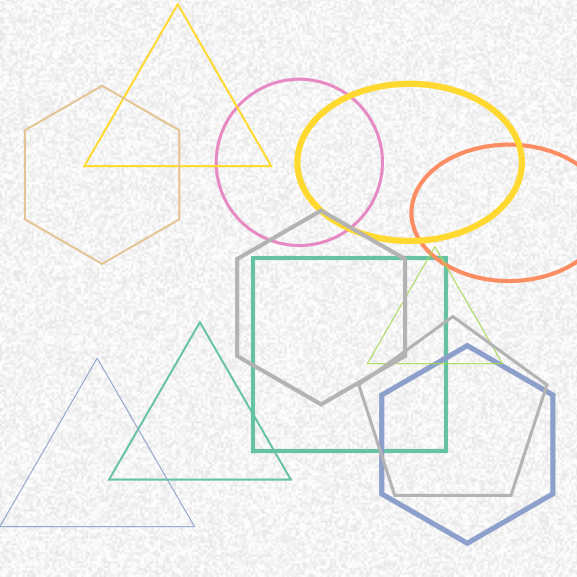[{"shape": "square", "thickness": 2, "radius": 0.84, "center": [0.605, 0.386]}, {"shape": "triangle", "thickness": 1, "radius": 0.91, "center": [0.346, 0.26]}, {"shape": "oval", "thickness": 2, "radius": 0.84, "center": [0.881, 0.631]}, {"shape": "triangle", "thickness": 0.5, "radius": 0.97, "center": [0.168, 0.184]}, {"shape": "hexagon", "thickness": 2.5, "radius": 0.86, "center": [0.809, 0.23]}, {"shape": "circle", "thickness": 1.5, "radius": 0.72, "center": [0.518, 0.718]}, {"shape": "triangle", "thickness": 0.5, "radius": 0.68, "center": [0.753, 0.437]}, {"shape": "oval", "thickness": 3, "radius": 0.97, "center": [0.709, 0.718]}, {"shape": "triangle", "thickness": 1, "radius": 0.93, "center": [0.308, 0.805]}, {"shape": "hexagon", "thickness": 1, "radius": 0.77, "center": [0.177, 0.696]}, {"shape": "pentagon", "thickness": 1.5, "radius": 0.86, "center": [0.784, 0.28]}, {"shape": "hexagon", "thickness": 2, "radius": 0.84, "center": [0.556, 0.467]}]